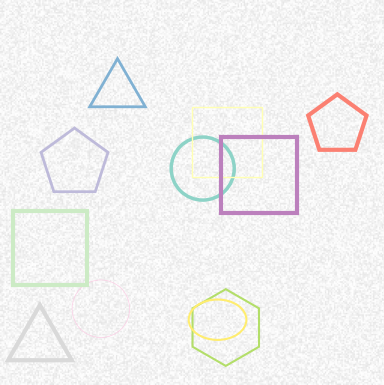[{"shape": "circle", "thickness": 2.5, "radius": 0.41, "center": [0.527, 0.562]}, {"shape": "square", "thickness": 1, "radius": 0.45, "center": [0.589, 0.631]}, {"shape": "pentagon", "thickness": 2, "radius": 0.46, "center": [0.194, 0.576]}, {"shape": "pentagon", "thickness": 3, "radius": 0.4, "center": [0.876, 0.675]}, {"shape": "triangle", "thickness": 2, "radius": 0.42, "center": [0.305, 0.764]}, {"shape": "hexagon", "thickness": 1.5, "radius": 0.5, "center": [0.586, 0.149]}, {"shape": "circle", "thickness": 0.5, "radius": 0.37, "center": [0.262, 0.198]}, {"shape": "triangle", "thickness": 3, "radius": 0.48, "center": [0.104, 0.112]}, {"shape": "square", "thickness": 3, "radius": 0.49, "center": [0.673, 0.546]}, {"shape": "square", "thickness": 3, "radius": 0.48, "center": [0.129, 0.356]}, {"shape": "oval", "thickness": 1.5, "radius": 0.37, "center": [0.565, 0.17]}]